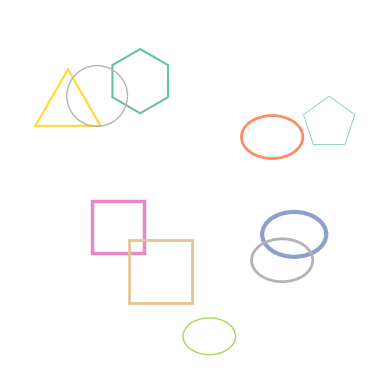[{"shape": "pentagon", "thickness": 0.5, "radius": 0.35, "center": [0.855, 0.681]}, {"shape": "hexagon", "thickness": 1.5, "radius": 0.42, "center": [0.364, 0.789]}, {"shape": "oval", "thickness": 2, "radius": 0.4, "center": [0.707, 0.644]}, {"shape": "oval", "thickness": 3, "radius": 0.42, "center": [0.764, 0.391]}, {"shape": "square", "thickness": 2.5, "radius": 0.34, "center": [0.306, 0.411]}, {"shape": "oval", "thickness": 1, "radius": 0.34, "center": [0.544, 0.126]}, {"shape": "triangle", "thickness": 1.5, "radius": 0.49, "center": [0.177, 0.722]}, {"shape": "square", "thickness": 2, "radius": 0.41, "center": [0.418, 0.295]}, {"shape": "oval", "thickness": 2, "radius": 0.4, "center": [0.733, 0.324]}, {"shape": "circle", "thickness": 1, "radius": 0.39, "center": [0.252, 0.751]}]